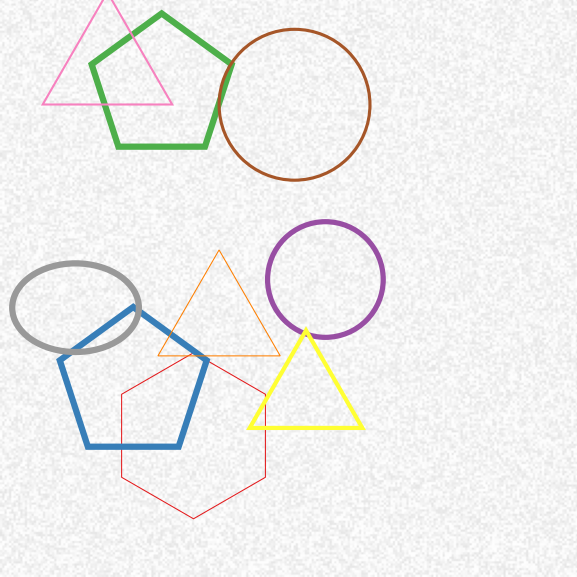[{"shape": "hexagon", "thickness": 0.5, "radius": 0.72, "center": [0.335, 0.245]}, {"shape": "pentagon", "thickness": 3, "radius": 0.67, "center": [0.231, 0.334]}, {"shape": "pentagon", "thickness": 3, "radius": 0.64, "center": [0.28, 0.848]}, {"shape": "circle", "thickness": 2.5, "radius": 0.5, "center": [0.563, 0.515]}, {"shape": "triangle", "thickness": 0.5, "radius": 0.61, "center": [0.379, 0.444]}, {"shape": "triangle", "thickness": 2, "radius": 0.56, "center": [0.53, 0.314]}, {"shape": "circle", "thickness": 1.5, "radius": 0.65, "center": [0.51, 0.818]}, {"shape": "triangle", "thickness": 1, "radius": 0.65, "center": [0.186, 0.883]}, {"shape": "oval", "thickness": 3, "radius": 0.55, "center": [0.131, 0.466]}]